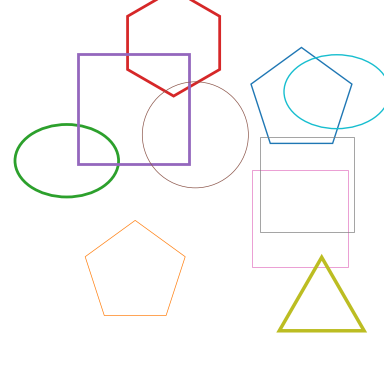[{"shape": "pentagon", "thickness": 1, "radius": 0.69, "center": [0.783, 0.739]}, {"shape": "pentagon", "thickness": 0.5, "radius": 0.68, "center": [0.351, 0.291]}, {"shape": "oval", "thickness": 2, "radius": 0.67, "center": [0.173, 0.583]}, {"shape": "hexagon", "thickness": 2, "radius": 0.69, "center": [0.451, 0.889]}, {"shape": "square", "thickness": 2, "radius": 0.72, "center": [0.346, 0.717]}, {"shape": "circle", "thickness": 0.5, "radius": 0.69, "center": [0.507, 0.65]}, {"shape": "square", "thickness": 0.5, "radius": 0.63, "center": [0.779, 0.433]}, {"shape": "square", "thickness": 0.5, "radius": 0.62, "center": [0.797, 0.522]}, {"shape": "triangle", "thickness": 2.5, "radius": 0.64, "center": [0.836, 0.204]}, {"shape": "oval", "thickness": 1, "radius": 0.69, "center": [0.875, 0.762]}]